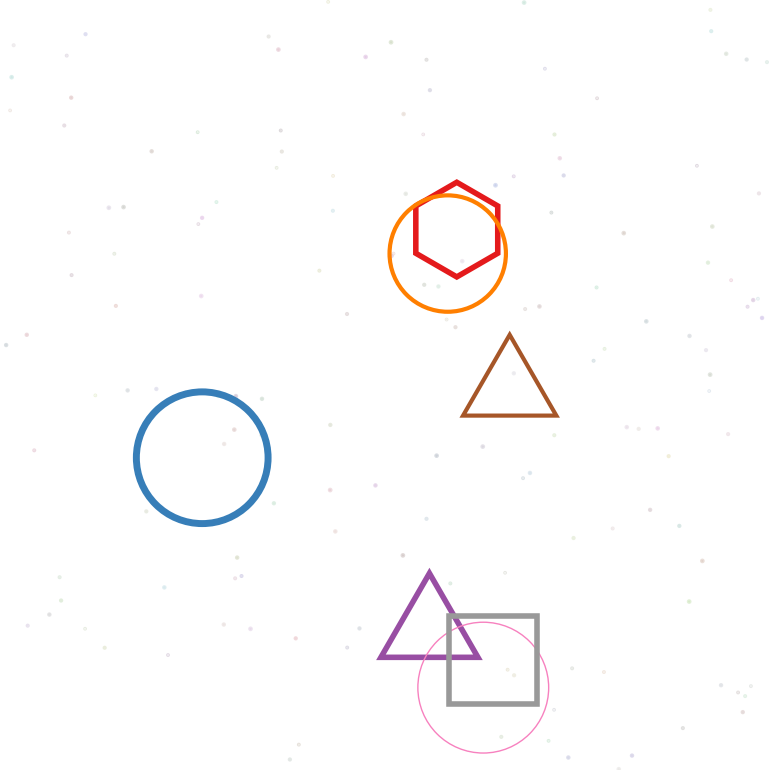[{"shape": "hexagon", "thickness": 2, "radius": 0.31, "center": [0.593, 0.702]}, {"shape": "circle", "thickness": 2.5, "radius": 0.43, "center": [0.263, 0.406]}, {"shape": "triangle", "thickness": 2, "radius": 0.36, "center": [0.558, 0.183]}, {"shape": "circle", "thickness": 1.5, "radius": 0.38, "center": [0.581, 0.671]}, {"shape": "triangle", "thickness": 1.5, "radius": 0.35, "center": [0.662, 0.495]}, {"shape": "circle", "thickness": 0.5, "radius": 0.42, "center": [0.628, 0.107]}, {"shape": "square", "thickness": 2, "radius": 0.29, "center": [0.64, 0.143]}]